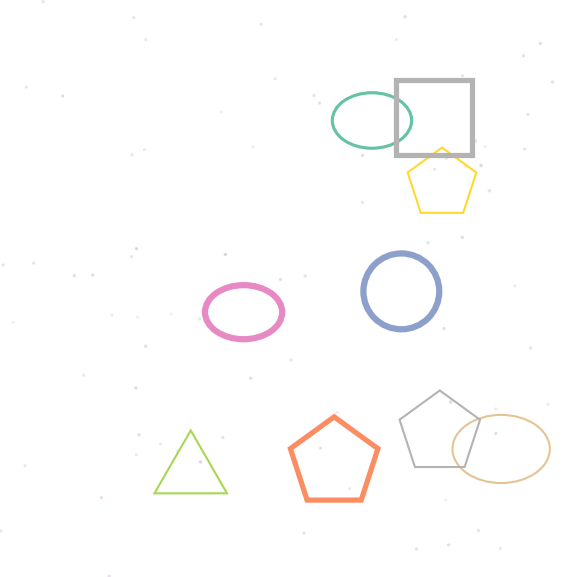[{"shape": "oval", "thickness": 1.5, "radius": 0.34, "center": [0.644, 0.79]}, {"shape": "pentagon", "thickness": 2.5, "radius": 0.4, "center": [0.579, 0.198]}, {"shape": "circle", "thickness": 3, "radius": 0.33, "center": [0.695, 0.495]}, {"shape": "oval", "thickness": 3, "radius": 0.33, "center": [0.422, 0.459]}, {"shape": "triangle", "thickness": 1, "radius": 0.36, "center": [0.33, 0.181]}, {"shape": "pentagon", "thickness": 1, "radius": 0.31, "center": [0.765, 0.681]}, {"shape": "oval", "thickness": 1, "radius": 0.42, "center": [0.868, 0.222]}, {"shape": "pentagon", "thickness": 1, "radius": 0.37, "center": [0.762, 0.25]}, {"shape": "square", "thickness": 2.5, "radius": 0.33, "center": [0.751, 0.796]}]